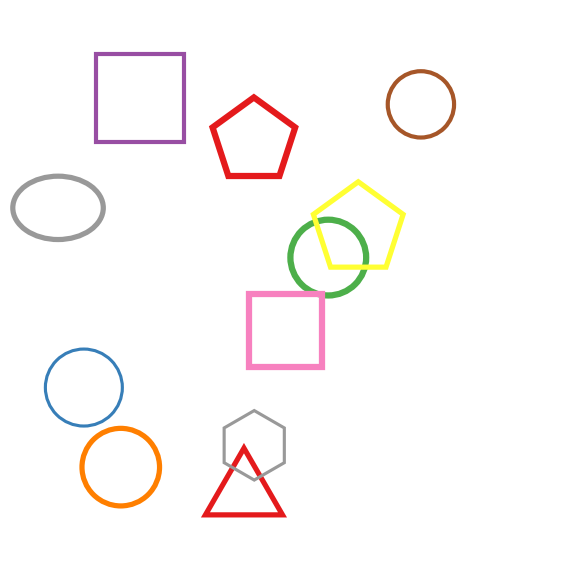[{"shape": "pentagon", "thickness": 3, "radius": 0.38, "center": [0.44, 0.755]}, {"shape": "triangle", "thickness": 2.5, "radius": 0.39, "center": [0.422, 0.146]}, {"shape": "circle", "thickness": 1.5, "radius": 0.33, "center": [0.145, 0.328]}, {"shape": "circle", "thickness": 3, "radius": 0.33, "center": [0.568, 0.553]}, {"shape": "square", "thickness": 2, "radius": 0.38, "center": [0.242, 0.83]}, {"shape": "circle", "thickness": 2.5, "radius": 0.34, "center": [0.209, 0.19]}, {"shape": "pentagon", "thickness": 2.5, "radius": 0.41, "center": [0.62, 0.603]}, {"shape": "circle", "thickness": 2, "radius": 0.29, "center": [0.729, 0.818]}, {"shape": "square", "thickness": 3, "radius": 0.32, "center": [0.495, 0.426]}, {"shape": "oval", "thickness": 2.5, "radius": 0.39, "center": [0.101, 0.639]}, {"shape": "hexagon", "thickness": 1.5, "radius": 0.3, "center": [0.44, 0.228]}]